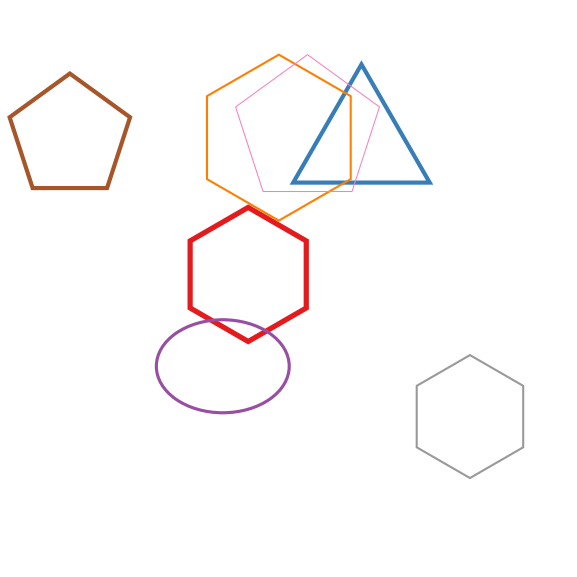[{"shape": "hexagon", "thickness": 2.5, "radius": 0.58, "center": [0.43, 0.524]}, {"shape": "triangle", "thickness": 2, "radius": 0.68, "center": [0.626, 0.751]}, {"shape": "oval", "thickness": 1.5, "radius": 0.58, "center": [0.386, 0.365]}, {"shape": "hexagon", "thickness": 1, "radius": 0.72, "center": [0.483, 0.761]}, {"shape": "pentagon", "thickness": 2, "radius": 0.55, "center": [0.121, 0.762]}, {"shape": "pentagon", "thickness": 0.5, "radius": 0.66, "center": [0.533, 0.773]}, {"shape": "hexagon", "thickness": 1, "radius": 0.53, "center": [0.814, 0.278]}]